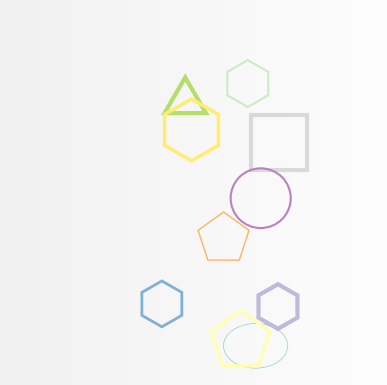[{"shape": "oval", "thickness": 0.5, "radius": 0.41, "center": [0.66, 0.102]}, {"shape": "pentagon", "thickness": 2.5, "radius": 0.4, "center": [0.621, 0.114]}, {"shape": "hexagon", "thickness": 3, "radius": 0.29, "center": [0.717, 0.204]}, {"shape": "hexagon", "thickness": 2, "radius": 0.3, "center": [0.418, 0.211]}, {"shape": "pentagon", "thickness": 1, "radius": 0.35, "center": [0.577, 0.38]}, {"shape": "triangle", "thickness": 3, "radius": 0.31, "center": [0.478, 0.737]}, {"shape": "square", "thickness": 3, "radius": 0.36, "center": [0.72, 0.63]}, {"shape": "circle", "thickness": 1.5, "radius": 0.39, "center": [0.673, 0.485]}, {"shape": "hexagon", "thickness": 1.5, "radius": 0.3, "center": [0.639, 0.783]}, {"shape": "hexagon", "thickness": 2.5, "radius": 0.4, "center": [0.494, 0.663]}]